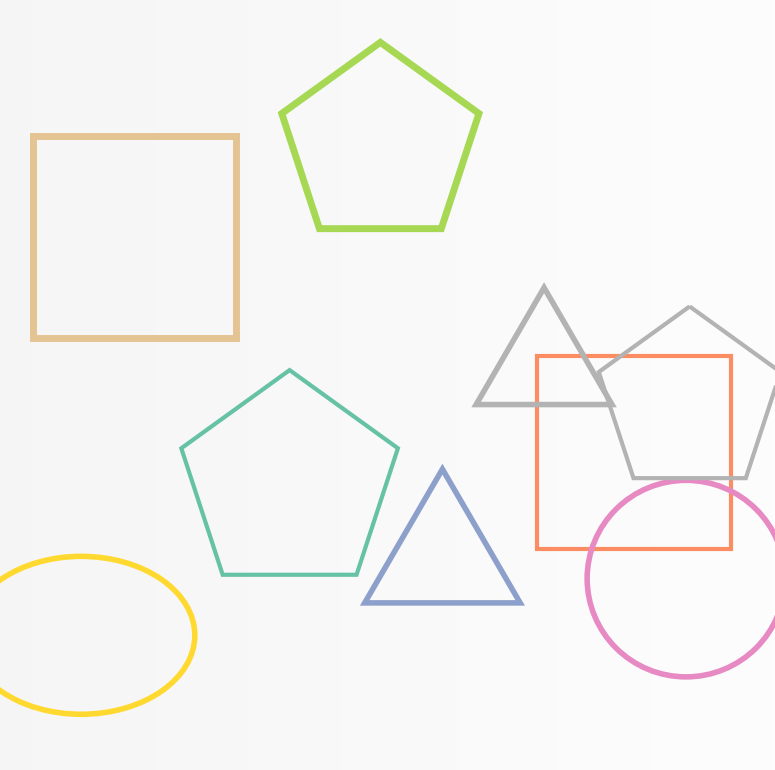[{"shape": "pentagon", "thickness": 1.5, "radius": 0.73, "center": [0.374, 0.372]}, {"shape": "square", "thickness": 1.5, "radius": 0.63, "center": [0.818, 0.413]}, {"shape": "triangle", "thickness": 2, "radius": 0.58, "center": [0.571, 0.275]}, {"shape": "circle", "thickness": 2, "radius": 0.64, "center": [0.885, 0.249]}, {"shape": "pentagon", "thickness": 2.5, "radius": 0.67, "center": [0.491, 0.811]}, {"shape": "oval", "thickness": 2, "radius": 0.73, "center": [0.105, 0.175]}, {"shape": "square", "thickness": 2.5, "radius": 0.66, "center": [0.173, 0.693]}, {"shape": "triangle", "thickness": 2, "radius": 0.51, "center": [0.702, 0.525]}, {"shape": "pentagon", "thickness": 1.5, "radius": 0.62, "center": [0.89, 0.479]}]